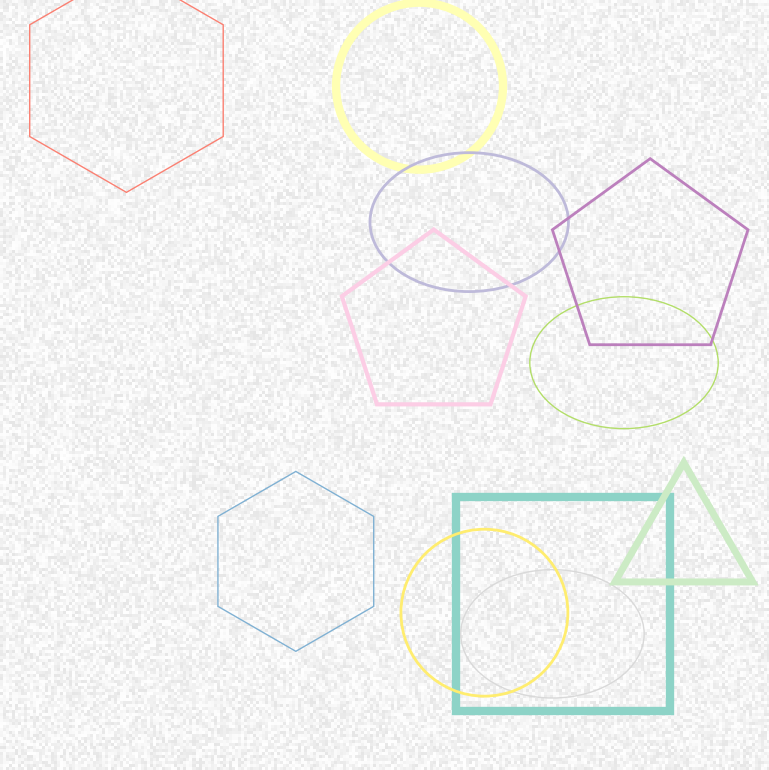[{"shape": "square", "thickness": 3, "radius": 0.69, "center": [0.731, 0.215]}, {"shape": "circle", "thickness": 3, "radius": 0.54, "center": [0.545, 0.888]}, {"shape": "oval", "thickness": 1, "radius": 0.64, "center": [0.609, 0.712]}, {"shape": "hexagon", "thickness": 0.5, "radius": 0.73, "center": [0.164, 0.895]}, {"shape": "hexagon", "thickness": 0.5, "radius": 0.58, "center": [0.384, 0.271]}, {"shape": "oval", "thickness": 0.5, "radius": 0.61, "center": [0.81, 0.529]}, {"shape": "pentagon", "thickness": 1.5, "radius": 0.63, "center": [0.563, 0.576]}, {"shape": "oval", "thickness": 0.5, "radius": 0.6, "center": [0.717, 0.177]}, {"shape": "pentagon", "thickness": 1, "radius": 0.67, "center": [0.844, 0.66]}, {"shape": "triangle", "thickness": 2.5, "radius": 0.52, "center": [0.888, 0.296]}, {"shape": "circle", "thickness": 1, "radius": 0.54, "center": [0.629, 0.204]}]